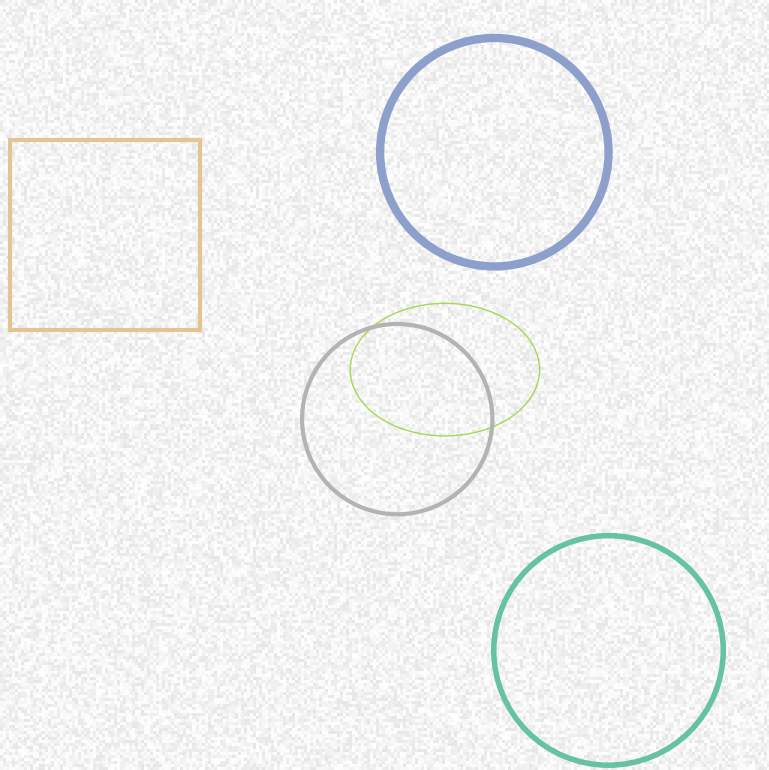[{"shape": "circle", "thickness": 2, "radius": 0.75, "center": [0.79, 0.155]}, {"shape": "circle", "thickness": 3, "radius": 0.74, "center": [0.642, 0.802]}, {"shape": "oval", "thickness": 0.5, "radius": 0.62, "center": [0.578, 0.52]}, {"shape": "square", "thickness": 1.5, "radius": 0.62, "center": [0.136, 0.695]}, {"shape": "circle", "thickness": 1.5, "radius": 0.62, "center": [0.516, 0.456]}]